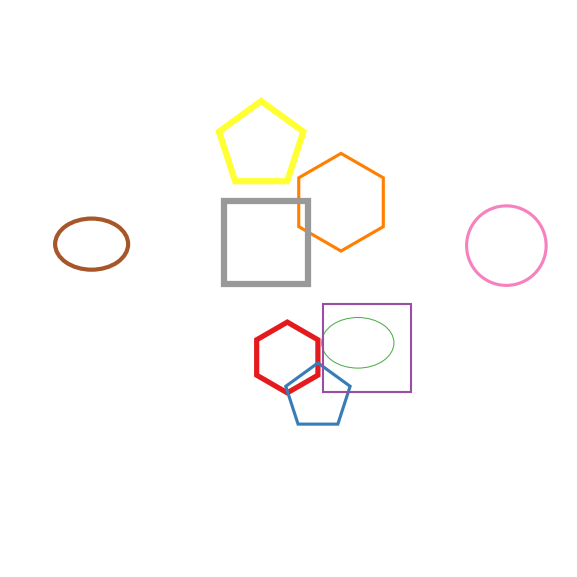[{"shape": "hexagon", "thickness": 2.5, "radius": 0.31, "center": [0.497, 0.38]}, {"shape": "pentagon", "thickness": 1.5, "radius": 0.29, "center": [0.551, 0.312]}, {"shape": "oval", "thickness": 0.5, "radius": 0.31, "center": [0.62, 0.406]}, {"shape": "square", "thickness": 1, "radius": 0.38, "center": [0.635, 0.397]}, {"shape": "hexagon", "thickness": 1.5, "radius": 0.42, "center": [0.591, 0.649]}, {"shape": "pentagon", "thickness": 3, "radius": 0.38, "center": [0.452, 0.747]}, {"shape": "oval", "thickness": 2, "radius": 0.32, "center": [0.159, 0.576]}, {"shape": "circle", "thickness": 1.5, "radius": 0.34, "center": [0.877, 0.574]}, {"shape": "square", "thickness": 3, "radius": 0.36, "center": [0.461, 0.58]}]